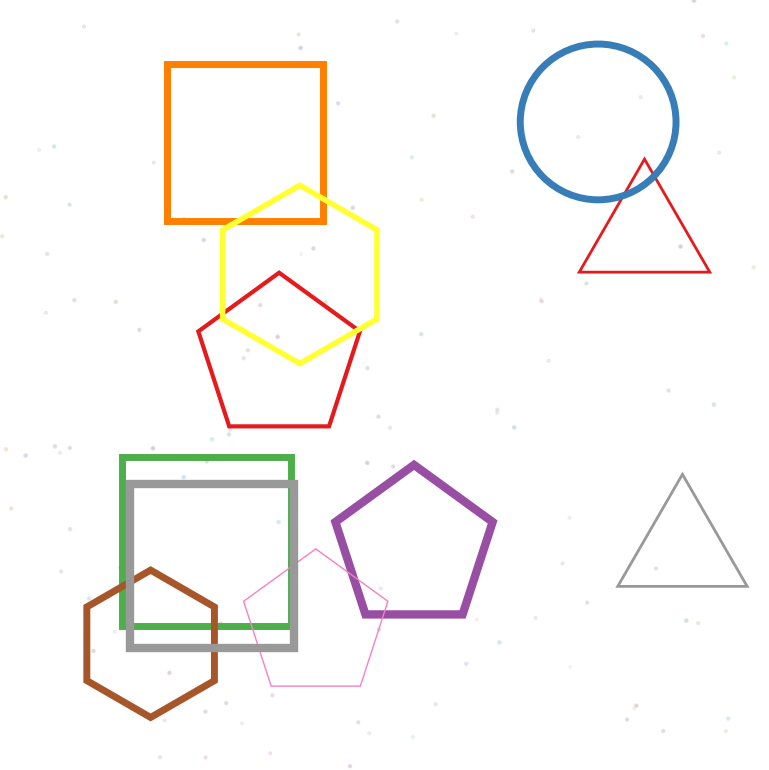[{"shape": "triangle", "thickness": 1, "radius": 0.49, "center": [0.837, 0.695]}, {"shape": "pentagon", "thickness": 1.5, "radius": 0.55, "center": [0.362, 0.536]}, {"shape": "circle", "thickness": 2.5, "radius": 0.51, "center": [0.777, 0.842]}, {"shape": "square", "thickness": 2.5, "radius": 0.55, "center": [0.268, 0.297]}, {"shape": "pentagon", "thickness": 3, "radius": 0.54, "center": [0.538, 0.289]}, {"shape": "square", "thickness": 2.5, "radius": 0.51, "center": [0.318, 0.815]}, {"shape": "hexagon", "thickness": 2, "radius": 0.58, "center": [0.389, 0.644]}, {"shape": "hexagon", "thickness": 2.5, "radius": 0.48, "center": [0.196, 0.164]}, {"shape": "pentagon", "thickness": 0.5, "radius": 0.49, "center": [0.41, 0.189]}, {"shape": "square", "thickness": 3, "radius": 0.53, "center": [0.275, 0.265]}, {"shape": "triangle", "thickness": 1, "radius": 0.49, "center": [0.886, 0.287]}]